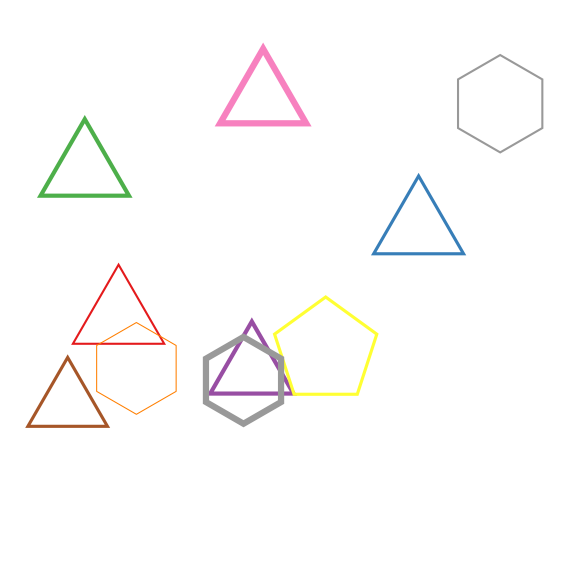[{"shape": "triangle", "thickness": 1, "radius": 0.46, "center": [0.205, 0.449]}, {"shape": "triangle", "thickness": 1.5, "radius": 0.45, "center": [0.725, 0.605]}, {"shape": "triangle", "thickness": 2, "radius": 0.44, "center": [0.147, 0.704]}, {"shape": "triangle", "thickness": 2, "radius": 0.42, "center": [0.436, 0.359]}, {"shape": "hexagon", "thickness": 0.5, "radius": 0.4, "center": [0.236, 0.361]}, {"shape": "pentagon", "thickness": 1.5, "radius": 0.47, "center": [0.564, 0.392]}, {"shape": "triangle", "thickness": 1.5, "radius": 0.4, "center": [0.117, 0.301]}, {"shape": "triangle", "thickness": 3, "radius": 0.43, "center": [0.456, 0.829]}, {"shape": "hexagon", "thickness": 3, "radius": 0.38, "center": [0.422, 0.341]}, {"shape": "hexagon", "thickness": 1, "radius": 0.42, "center": [0.866, 0.82]}]